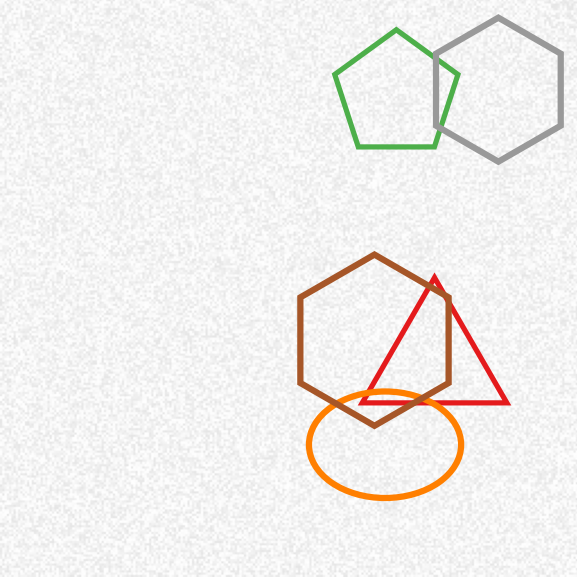[{"shape": "triangle", "thickness": 2.5, "radius": 0.72, "center": [0.752, 0.374]}, {"shape": "pentagon", "thickness": 2.5, "radius": 0.56, "center": [0.686, 0.835]}, {"shape": "oval", "thickness": 3, "radius": 0.66, "center": [0.667, 0.229]}, {"shape": "hexagon", "thickness": 3, "radius": 0.74, "center": [0.648, 0.41]}, {"shape": "hexagon", "thickness": 3, "radius": 0.62, "center": [0.863, 0.844]}]